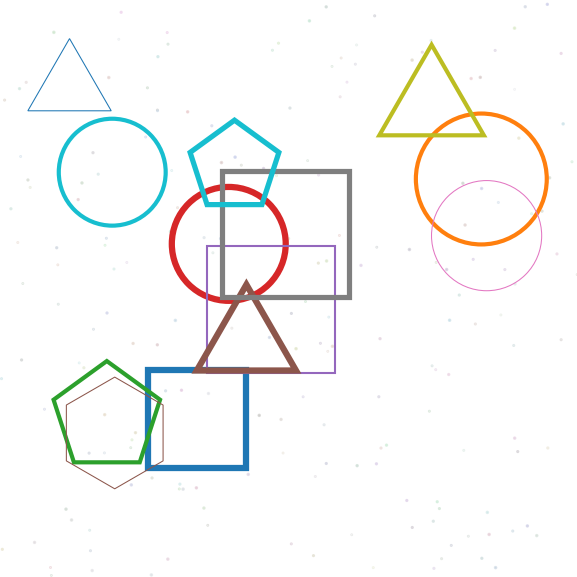[{"shape": "square", "thickness": 3, "radius": 0.43, "center": [0.341, 0.274]}, {"shape": "triangle", "thickness": 0.5, "radius": 0.42, "center": [0.12, 0.849]}, {"shape": "circle", "thickness": 2, "radius": 0.57, "center": [0.833, 0.689]}, {"shape": "pentagon", "thickness": 2, "radius": 0.48, "center": [0.185, 0.277]}, {"shape": "circle", "thickness": 3, "radius": 0.49, "center": [0.396, 0.577]}, {"shape": "square", "thickness": 1, "radius": 0.55, "center": [0.469, 0.463]}, {"shape": "triangle", "thickness": 3, "radius": 0.5, "center": [0.427, 0.407]}, {"shape": "hexagon", "thickness": 0.5, "radius": 0.48, "center": [0.199, 0.249]}, {"shape": "circle", "thickness": 0.5, "radius": 0.48, "center": [0.843, 0.591]}, {"shape": "square", "thickness": 2.5, "radius": 0.55, "center": [0.494, 0.593]}, {"shape": "triangle", "thickness": 2, "radius": 0.52, "center": [0.747, 0.817]}, {"shape": "circle", "thickness": 2, "radius": 0.46, "center": [0.194, 0.701]}, {"shape": "pentagon", "thickness": 2.5, "radius": 0.4, "center": [0.406, 0.71]}]